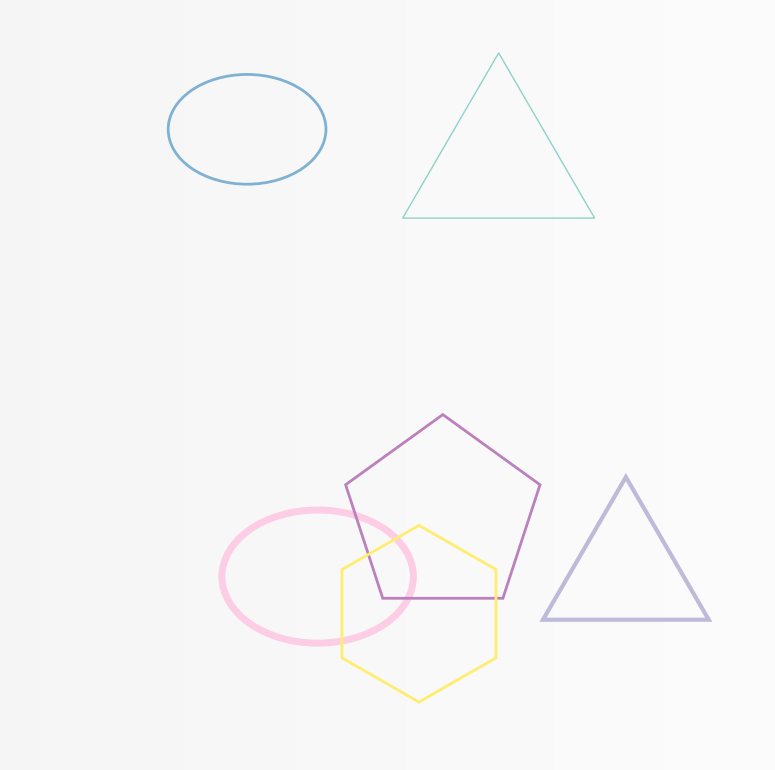[{"shape": "triangle", "thickness": 0.5, "radius": 0.72, "center": [0.643, 0.788]}, {"shape": "triangle", "thickness": 1.5, "radius": 0.62, "center": [0.808, 0.257]}, {"shape": "oval", "thickness": 1, "radius": 0.51, "center": [0.319, 0.832]}, {"shape": "oval", "thickness": 2.5, "radius": 0.62, "center": [0.41, 0.251]}, {"shape": "pentagon", "thickness": 1, "radius": 0.66, "center": [0.571, 0.33]}, {"shape": "hexagon", "thickness": 1, "radius": 0.57, "center": [0.541, 0.203]}]